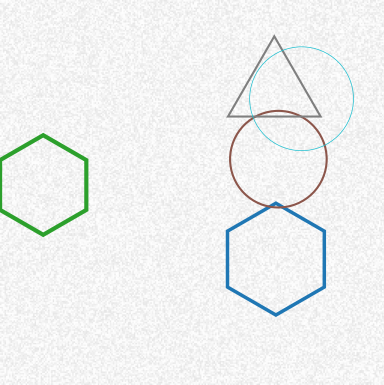[{"shape": "hexagon", "thickness": 2.5, "radius": 0.73, "center": [0.717, 0.327]}, {"shape": "hexagon", "thickness": 3, "radius": 0.65, "center": [0.112, 0.519]}, {"shape": "circle", "thickness": 1.5, "radius": 0.63, "center": [0.723, 0.587]}, {"shape": "triangle", "thickness": 1.5, "radius": 0.69, "center": [0.712, 0.767]}, {"shape": "circle", "thickness": 0.5, "radius": 0.67, "center": [0.783, 0.744]}]